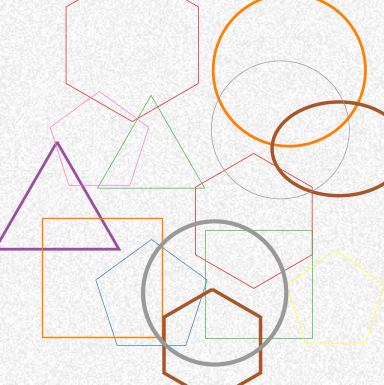[{"shape": "hexagon", "thickness": 0.5, "radius": 0.88, "center": [0.659, 0.426]}, {"shape": "hexagon", "thickness": 0.5, "radius": 0.99, "center": [0.344, 0.883]}, {"shape": "pentagon", "thickness": 0.5, "radius": 0.76, "center": [0.393, 0.226]}, {"shape": "square", "thickness": 0.5, "radius": 0.7, "center": [0.671, 0.262]}, {"shape": "triangle", "thickness": 0.5, "radius": 0.8, "center": [0.393, 0.592]}, {"shape": "triangle", "thickness": 2, "radius": 0.93, "center": [0.148, 0.446]}, {"shape": "circle", "thickness": 2, "radius": 0.99, "center": [0.751, 0.818]}, {"shape": "square", "thickness": 1, "radius": 0.78, "center": [0.265, 0.279]}, {"shape": "pentagon", "thickness": 0.5, "radius": 0.67, "center": [0.872, 0.217]}, {"shape": "hexagon", "thickness": 2.5, "radius": 0.72, "center": [0.551, 0.104]}, {"shape": "oval", "thickness": 2.5, "radius": 0.87, "center": [0.881, 0.613]}, {"shape": "pentagon", "thickness": 0.5, "radius": 0.67, "center": [0.258, 0.628]}, {"shape": "circle", "thickness": 3, "radius": 0.93, "center": [0.558, 0.239]}, {"shape": "circle", "thickness": 0.5, "radius": 0.9, "center": [0.728, 0.663]}]